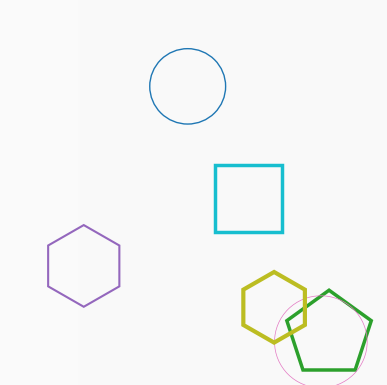[{"shape": "circle", "thickness": 1, "radius": 0.49, "center": [0.484, 0.776]}, {"shape": "pentagon", "thickness": 2.5, "radius": 0.57, "center": [0.849, 0.132]}, {"shape": "hexagon", "thickness": 1.5, "radius": 0.53, "center": [0.216, 0.309]}, {"shape": "circle", "thickness": 0.5, "radius": 0.6, "center": [0.828, 0.112]}, {"shape": "hexagon", "thickness": 3, "radius": 0.46, "center": [0.707, 0.202]}, {"shape": "square", "thickness": 2.5, "radius": 0.43, "center": [0.642, 0.485]}]